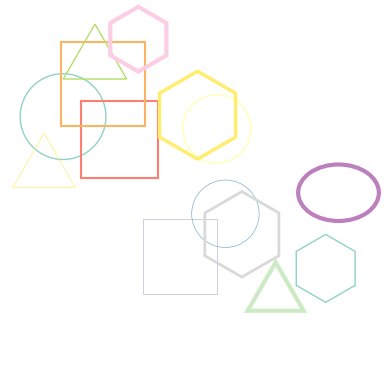[{"shape": "circle", "thickness": 1, "radius": 0.56, "center": [0.164, 0.697]}, {"shape": "hexagon", "thickness": 1, "radius": 0.44, "center": [0.846, 0.303]}, {"shape": "circle", "thickness": 1, "radius": 0.44, "center": [0.563, 0.665]}, {"shape": "square", "thickness": 0.5, "radius": 0.48, "center": [0.467, 0.334]}, {"shape": "square", "thickness": 1.5, "radius": 0.5, "center": [0.31, 0.638]}, {"shape": "circle", "thickness": 0.5, "radius": 0.44, "center": [0.585, 0.445]}, {"shape": "square", "thickness": 1.5, "radius": 0.55, "center": [0.268, 0.782]}, {"shape": "triangle", "thickness": 1, "radius": 0.48, "center": [0.247, 0.842]}, {"shape": "hexagon", "thickness": 3, "radius": 0.42, "center": [0.359, 0.898]}, {"shape": "hexagon", "thickness": 2, "radius": 0.56, "center": [0.628, 0.391]}, {"shape": "oval", "thickness": 3, "radius": 0.52, "center": [0.879, 0.499]}, {"shape": "triangle", "thickness": 3, "radius": 0.42, "center": [0.716, 0.235]}, {"shape": "hexagon", "thickness": 2.5, "radius": 0.57, "center": [0.513, 0.701]}, {"shape": "triangle", "thickness": 0.5, "radius": 0.47, "center": [0.115, 0.56]}]